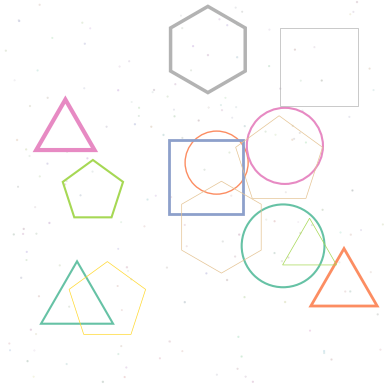[{"shape": "triangle", "thickness": 1.5, "radius": 0.54, "center": [0.2, 0.213]}, {"shape": "circle", "thickness": 1.5, "radius": 0.54, "center": [0.735, 0.361]}, {"shape": "triangle", "thickness": 2, "radius": 0.5, "center": [0.894, 0.255]}, {"shape": "circle", "thickness": 1, "radius": 0.41, "center": [0.563, 0.578]}, {"shape": "square", "thickness": 2, "radius": 0.48, "center": [0.535, 0.54]}, {"shape": "circle", "thickness": 1.5, "radius": 0.49, "center": [0.74, 0.621]}, {"shape": "triangle", "thickness": 3, "radius": 0.44, "center": [0.17, 0.654]}, {"shape": "triangle", "thickness": 0.5, "radius": 0.4, "center": [0.804, 0.352]}, {"shape": "pentagon", "thickness": 1.5, "radius": 0.41, "center": [0.241, 0.502]}, {"shape": "pentagon", "thickness": 0.5, "radius": 0.52, "center": [0.279, 0.216]}, {"shape": "hexagon", "thickness": 0.5, "radius": 0.6, "center": [0.575, 0.41]}, {"shape": "pentagon", "thickness": 0.5, "radius": 0.59, "center": [0.725, 0.581]}, {"shape": "square", "thickness": 0.5, "radius": 0.51, "center": [0.829, 0.825]}, {"shape": "hexagon", "thickness": 2.5, "radius": 0.56, "center": [0.54, 0.871]}]